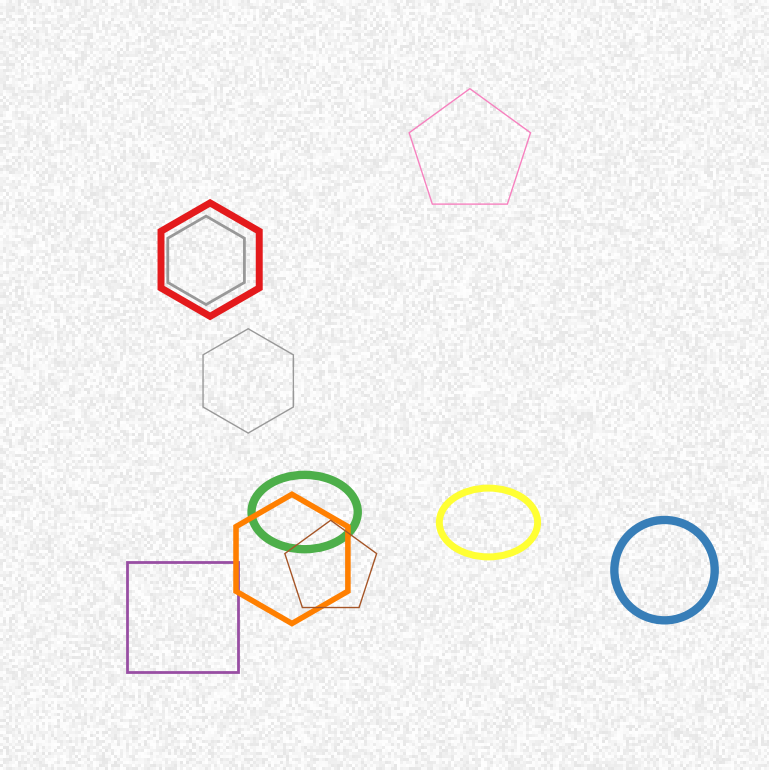[{"shape": "hexagon", "thickness": 2.5, "radius": 0.37, "center": [0.273, 0.663]}, {"shape": "circle", "thickness": 3, "radius": 0.33, "center": [0.863, 0.26]}, {"shape": "oval", "thickness": 3, "radius": 0.34, "center": [0.396, 0.335]}, {"shape": "square", "thickness": 1, "radius": 0.36, "center": [0.237, 0.199]}, {"shape": "hexagon", "thickness": 2, "radius": 0.42, "center": [0.379, 0.274]}, {"shape": "oval", "thickness": 2.5, "radius": 0.32, "center": [0.634, 0.321]}, {"shape": "pentagon", "thickness": 0.5, "radius": 0.31, "center": [0.43, 0.262]}, {"shape": "pentagon", "thickness": 0.5, "radius": 0.41, "center": [0.61, 0.802]}, {"shape": "hexagon", "thickness": 0.5, "radius": 0.34, "center": [0.322, 0.505]}, {"shape": "hexagon", "thickness": 1, "radius": 0.29, "center": [0.268, 0.662]}]